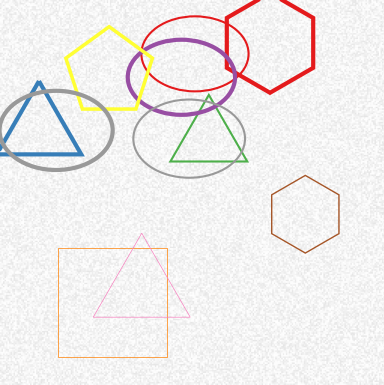[{"shape": "hexagon", "thickness": 3, "radius": 0.65, "center": [0.701, 0.889]}, {"shape": "oval", "thickness": 1.5, "radius": 0.7, "center": [0.506, 0.86]}, {"shape": "triangle", "thickness": 3, "radius": 0.63, "center": [0.101, 0.662]}, {"shape": "triangle", "thickness": 1.5, "radius": 0.58, "center": [0.542, 0.638]}, {"shape": "oval", "thickness": 3, "radius": 0.7, "center": [0.471, 0.799]}, {"shape": "square", "thickness": 0.5, "radius": 0.71, "center": [0.292, 0.214]}, {"shape": "pentagon", "thickness": 2.5, "radius": 0.59, "center": [0.283, 0.812]}, {"shape": "hexagon", "thickness": 1, "radius": 0.5, "center": [0.793, 0.444]}, {"shape": "triangle", "thickness": 0.5, "radius": 0.73, "center": [0.368, 0.249]}, {"shape": "oval", "thickness": 3, "radius": 0.73, "center": [0.146, 0.661]}, {"shape": "oval", "thickness": 1.5, "radius": 0.73, "center": [0.491, 0.64]}]